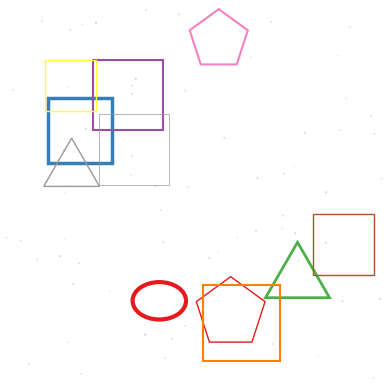[{"shape": "oval", "thickness": 3, "radius": 0.35, "center": [0.414, 0.219]}, {"shape": "pentagon", "thickness": 1, "radius": 0.47, "center": [0.599, 0.187]}, {"shape": "square", "thickness": 2.5, "radius": 0.42, "center": [0.207, 0.661]}, {"shape": "triangle", "thickness": 2, "radius": 0.48, "center": [0.773, 0.275]}, {"shape": "square", "thickness": 1.5, "radius": 0.46, "center": [0.332, 0.754]}, {"shape": "square", "thickness": 1.5, "radius": 0.5, "center": [0.627, 0.16]}, {"shape": "square", "thickness": 1, "radius": 0.33, "center": [0.183, 0.778]}, {"shape": "square", "thickness": 1, "radius": 0.4, "center": [0.892, 0.364]}, {"shape": "pentagon", "thickness": 1.5, "radius": 0.4, "center": [0.568, 0.897]}, {"shape": "square", "thickness": 0.5, "radius": 0.46, "center": [0.348, 0.612]}, {"shape": "triangle", "thickness": 1, "radius": 0.42, "center": [0.186, 0.558]}]